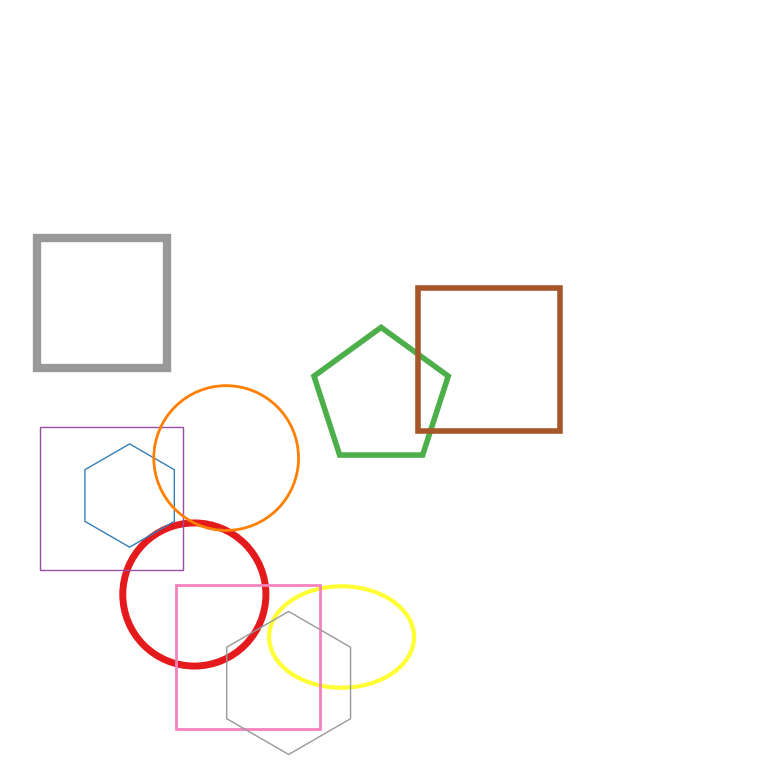[{"shape": "circle", "thickness": 2.5, "radius": 0.46, "center": [0.252, 0.228]}, {"shape": "hexagon", "thickness": 0.5, "radius": 0.34, "center": [0.168, 0.356]}, {"shape": "pentagon", "thickness": 2, "radius": 0.46, "center": [0.495, 0.483]}, {"shape": "square", "thickness": 0.5, "radius": 0.46, "center": [0.145, 0.352]}, {"shape": "circle", "thickness": 1, "radius": 0.47, "center": [0.294, 0.405]}, {"shape": "oval", "thickness": 1.5, "radius": 0.47, "center": [0.444, 0.173]}, {"shape": "square", "thickness": 2, "radius": 0.46, "center": [0.635, 0.533]}, {"shape": "square", "thickness": 1, "radius": 0.47, "center": [0.322, 0.147]}, {"shape": "hexagon", "thickness": 0.5, "radius": 0.46, "center": [0.375, 0.113]}, {"shape": "square", "thickness": 3, "radius": 0.42, "center": [0.133, 0.606]}]